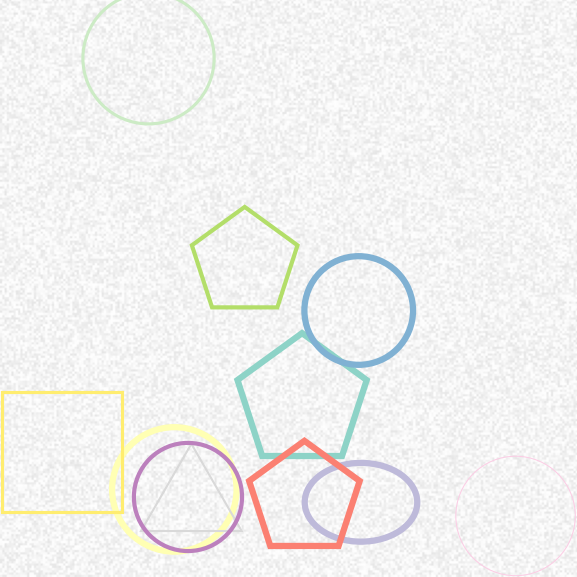[{"shape": "pentagon", "thickness": 3, "radius": 0.59, "center": [0.523, 0.305]}, {"shape": "circle", "thickness": 3, "radius": 0.54, "center": [0.302, 0.152]}, {"shape": "oval", "thickness": 3, "radius": 0.49, "center": [0.625, 0.129]}, {"shape": "pentagon", "thickness": 3, "radius": 0.5, "center": [0.527, 0.135]}, {"shape": "circle", "thickness": 3, "radius": 0.47, "center": [0.621, 0.461]}, {"shape": "pentagon", "thickness": 2, "radius": 0.48, "center": [0.424, 0.545]}, {"shape": "circle", "thickness": 0.5, "radius": 0.52, "center": [0.893, 0.106]}, {"shape": "triangle", "thickness": 1, "radius": 0.5, "center": [0.331, 0.13]}, {"shape": "circle", "thickness": 2, "radius": 0.47, "center": [0.326, 0.139]}, {"shape": "circle", "thickness": 1.5, "radius": 0.57, "center": [0.257, 0.898]}, {"shape": "square", "thickness": 1.5, "radius": 0.52, "center": [0.108, 0.216]}]